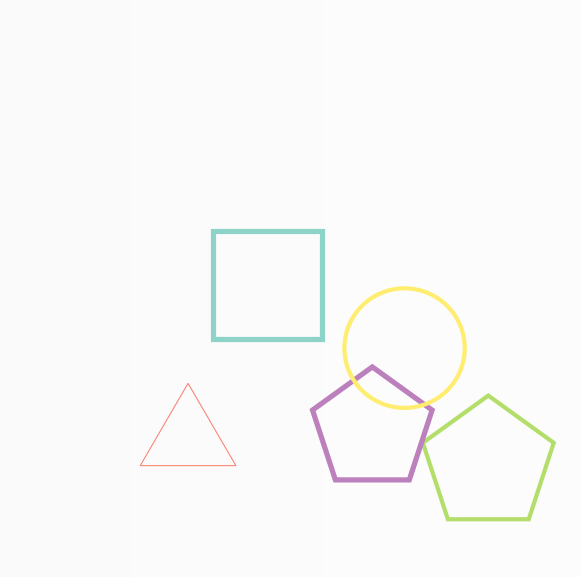[{"shape": "square", "thickness": 2.5, "radius": 0.47, "center": [0.46, 0.505]}, {"shape": "triangle", "thickness": 0.5, "radius": 0.48, "center": [0.324, 0.24]}, {"shape": "pentagon", "thickness": 2, "radius": 0.59, "center": [0.84, 0.196]}, {"shape": "pentagon", "thickness": 2.5, "radius": 0.54, "center": [0.641, 0.256]}, {"shape": "circle", "thickness": 2, "radius": 0.52, "center": [0.696, 0.396]}]